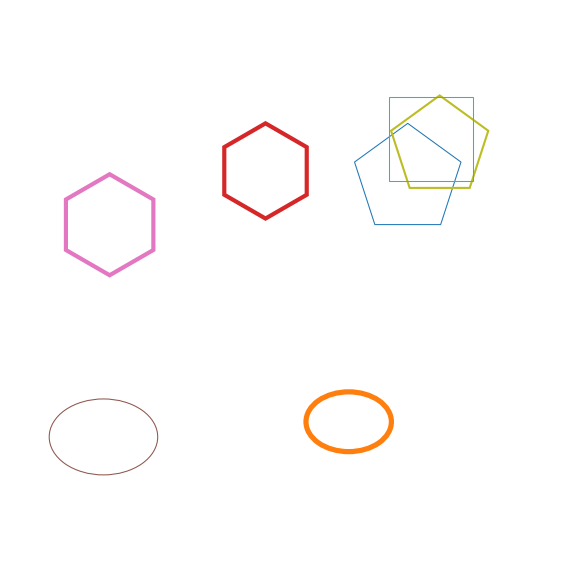[{"shape": "pentagon", "thickness": 0.5, "radius": 0.48, "center": [0.706, 0.689]}, {"shape": "oval", "thickness": 2.5, "radius": 0.37, "center": [0.604, 0.269]}, {"shape": "hexagon", "thickness": 2, "radius": 0.41, "center": [0.46, 0.703]}, {"shape": "oval", "thickness": 0.5, "radius": 0.47, "center": [0.179, 0.243]}, {"shape": "hexagon", "thickness": 2, "radius": 0.44, "center": [0.19, 0.61]}, {"shape": "pentagon", "thickness": 1, "radius": 0.44, "center": [0.761, 0.745]}, {"shape": "square", "thickness": 0.5, "radius": 0.36, "center": [0.747, 0.759]}]